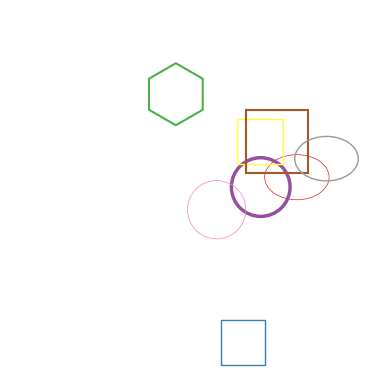[{"shape": "oval", "thickness": 0.5, "radius": 0.42, "center": [0.771, 0.54]}, {"shape": "square", "thickness": 1, "radius": 0.29, "center": [0.631, 0.11]}, {"shape": "hexagon", "thickness": 1.5, "radius": 0.4, "center": [0.457, 0.755]}, {"shape": "circle", "thickness": 2.5, "radius": 0.38, "center": [0.677, 0.514]}, {"shape": "square", "thickness": 1, "radius": 0.29, "center": [0.676, 0.632]}, {"shape": "square", "thickness": 1.5, "radius": 0.4, "center": [0.72, 0.632]}, {"shape": "circle", "thickness": 0.5, "radius": 0.38, "center": [0.563, 0.455]}, {"shape": "oval", "thickness": 1, "radius": 0.41, "center": [0.848, 0.588]}]